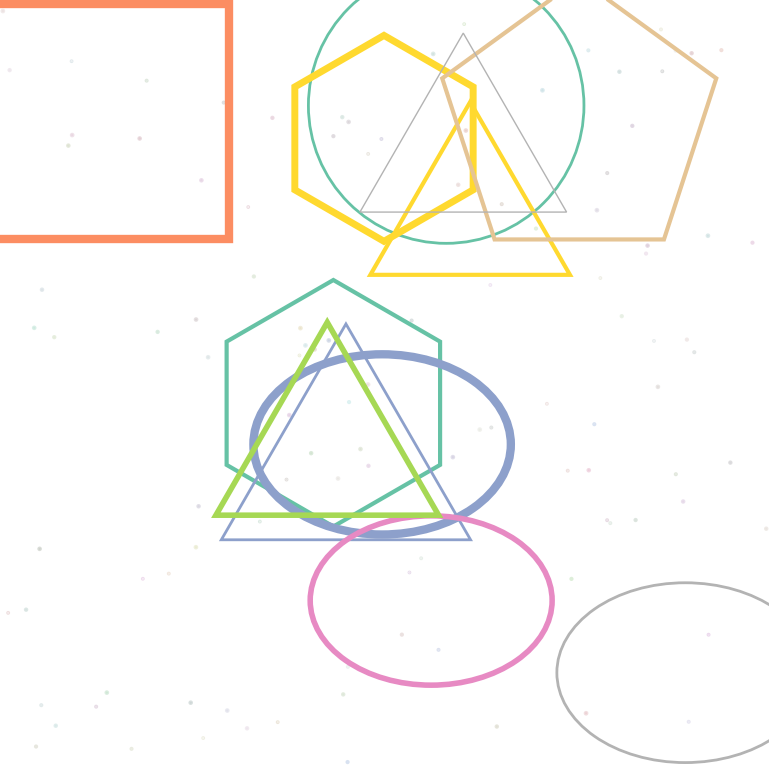[{"shape": "hexagon", "thickness": 1.5, "radius": 0.8, "center": [0.433, 0.476]}, {"shape": "circle", "thickness": 1, "radius": 0.89, "center": [0.579, 0.863]}, {"shape": "square", "thickness": 3, "radius": 0.76, "center": [0.145, 0.842]}, {"shape": "triangle", "thickness": 1, "radius": 0.93, "center": [0.449, 0.392]}, {"shape": "oval", "thickness": 3, "radius": 0.84, "center": [0.496, 0.423]}, {"shape": "oval", "thickness": 2, "radius": 0.79, "center": [0.56, 0.22]}, {"shape": "triangle", "thickness": 2, "radius": 0.83, "center": [0.425, 0.414]}, {"shape": "triangle", "thickness": 1.5, "radius": 0.75, "center": [0.611, 0.718]}, {"shape": "hexagon", "thickness": 2.5, "radius": 0.67, "center": [0.499, 0.82]}, {"shape": "pentagon", "thickness": 1.5, "radius": 0.94, "center": [0.752, 0.84]}, {"shape": "triangle", "thickness": 0.5, "radius": 0.77, "center": [0.602, 0.802]}, {"shape": "oval", "thickness": 1, "radius": 0.83, "center": [0.89, 0.126]}]